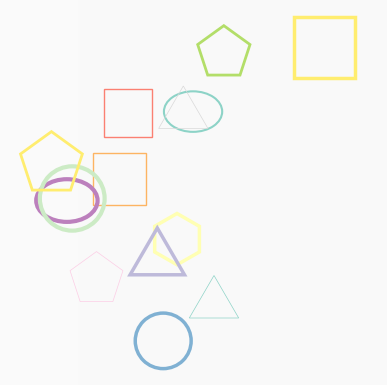[{"shape": "triangle", "thickness": 0.5, "radius": 0.37, "center": [0.552, 0.211]}, {"shape": "oval", "thickness": 1.5, "radius": 0.38, "center": [0.498, 0.71]}, {"shape": "hexagon", "thickness": 2.5, "radius": 0.33, "center": [0.457, 0.379]}, {"shape": "triangle", "thickness": 2.5, "radius": 0.4, "center": [0.406, 0.327]}, {"shape": "square", "thickness": 1, "radius": 0.31, "center": [0.329, 0.707]}, {"shape": "circle", "thickness": 2.5, "radius": 0.36, "center": [0.421, 0.115]}, {"shape": "square", "thickness": 1, "radius": 0.34, "center": [0.308, 0.535]}, {"shape": "pentagon", "thickness": 2, "radius": 0.35, "center": [0.578, 0.862]}, {"shape": "pentagon", "thickness": 0.5, "radius": 0.36, "center": [0.249, 0.275]}, {"shape": "triangle", "thickness": 0.5, "radius": 0.37, "center": [0.473, 0.703]}, {"shape": "oval", "thickness": 3, "radius": 0.4, "center": [0.173, 0.479]}, {"shape": "circle", "thickness": 3, "radius": 0.42, "center": [0.186, 0.484]}, {"shape": "square", "thickness": 2.5, "radius": 0.39, "center": [0.838, 0.876]}, {"shape": "pentagon", "thickness": 2, "radius": 0.42, "center": [0.133, 0.574]}]